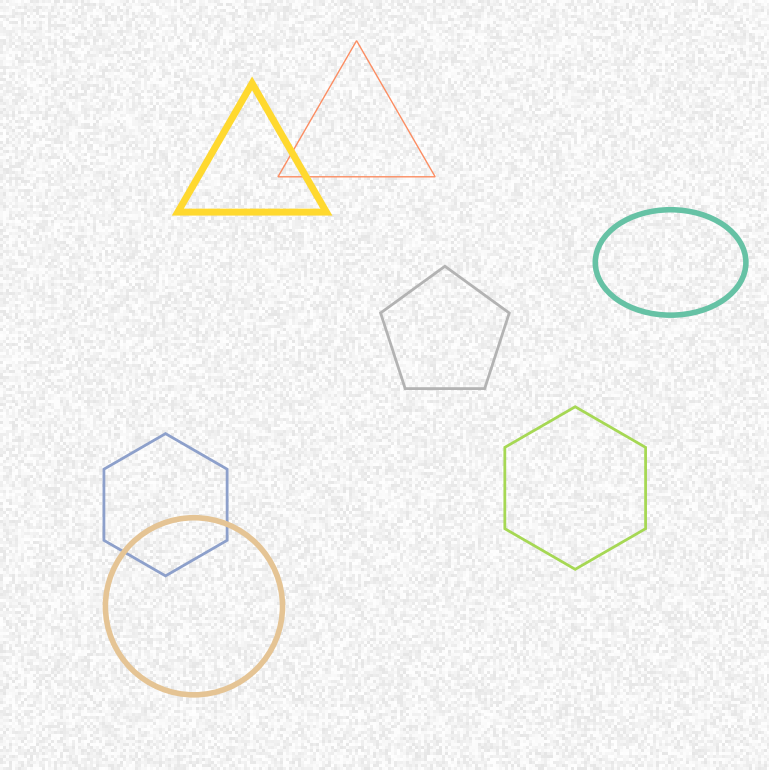[{"shape": "oval", "thickness": 2, "radius": 0.49, "center": [0.871, 0.659]}, {"shape": "triangle", "thickness": 0.5, "radius": 0.59, "center": [0.463, 0.829]}, {"shape": "hexagon", "thickness": 1, "radius": 0.46, "center": [0.215, 0.344]}, {"shape": "hexagon", "thickness": 1, "radius": 0.53, "center": [0.747, 0.366]}, {"shape": "triangle", "thickness": 2.5, "radius": 0.56, "center": [0.327, 0.78]}, {"shape": "circle", "thickness": 2, "radius": 0.57, "center": [0.252, 0.213]}, {"shape": "pentagon", "thickness": 1, "radius": 0.44, "center": [0.578, 0.566]}]